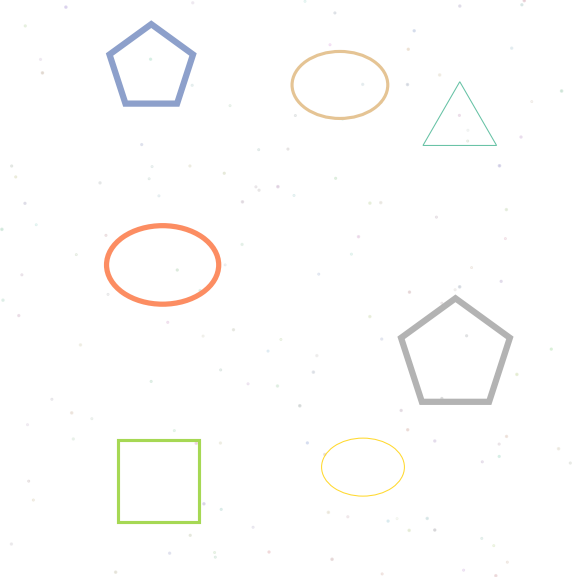[{"shape": "triangle", "thickness": 0.5, "radius": 0.37, "center": [0.796, 0.784]}, {"shape": "oval", "thickness": 2.5, "radius": 0.49, "center": [0.282, 0.54]}, {"shape": "pentagon", "thickness": 3, "radius": 0.38, "center": [0.262, 0.881]}, {"shape": "square", "thickness": 1.5, "radius": 0.35, "center": [0.275, 0.166]}, {"shape": "oval", "thickness": 0.5, "radius": 0.36, "center": [0.629, 0.19]}, {"shape": "oval", "thickness": 1.5, "radius": 0.41, "center": [0.589, 0.852]}, {"shape": "pentagon", "thickness": 3, "radius": 0.5, "center": [0.789, 0.383]}]